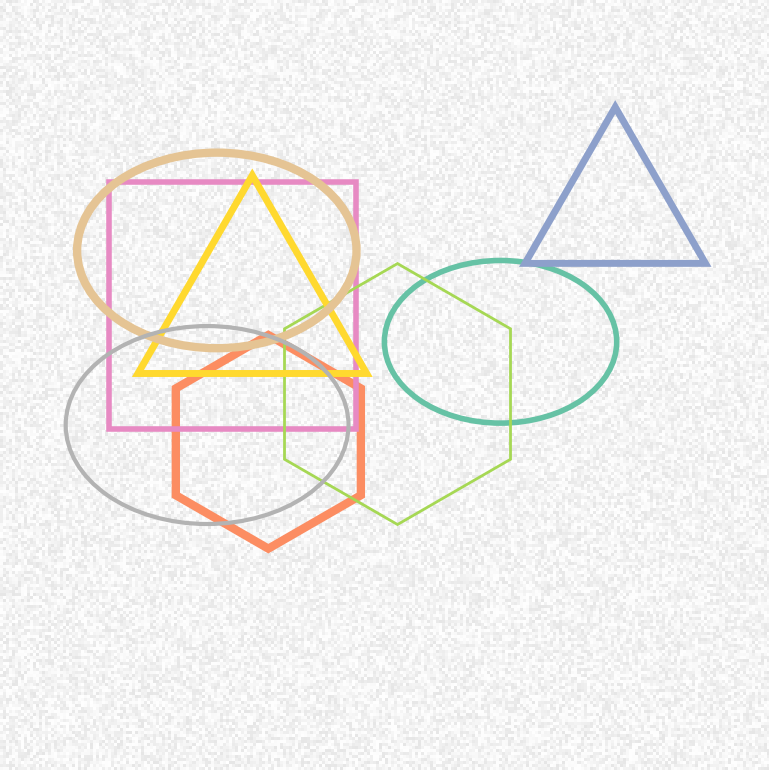[{"shape": "oval", "thickness": 2, "radius": 0.75, "center": [0.65, 0.556]}, {"shape": "hexagon", "thickness": 3, "radius": 0.69, "center": [0.349, 0.426]}, {"shape": "triangle", "thickness": 2.5, "radius": 0.68, "center": [0.799, 0.726]}, {"shape": "square", "thickness": 2, "radius": 0.8, "center": [0.302, 0.604]}, {"shape": "hexagon", "thickness": 1, "radius": 0.85, "center": [0.516, 0.488]}, {"shape": "triangle", "thickness": 2.5, "radius": 0.86, "center": [0.328, 0.601]}, {"shape": "oval", "thickness": 3, "radius": 0.91, "center": [0.282, 0.675]}, {"shape": "oval", "thickness": 1.5, "radius": 0.92, "center": [0.269, 0.448]}]